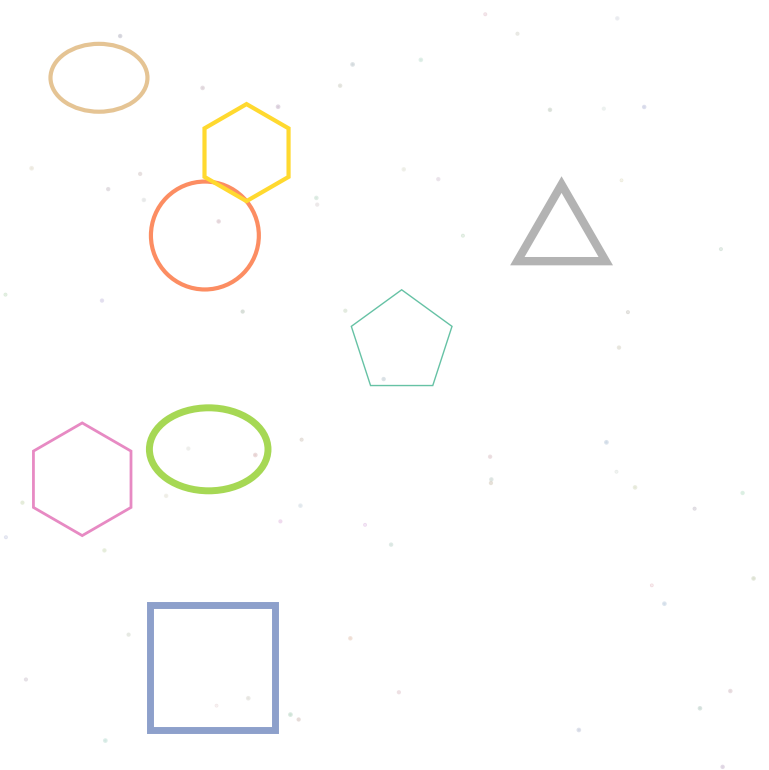[{"shape": "pentagon", "thickness": 0.5, "radius": 0.34, "center": [0.522, 0.555]}, {"shape": "circle", "thickness": 1.5, "radius": 0.35, "center": [0.266, 0.694]}, {"shape": "square", "thickness": 2.5, "radius": 0.41, "center": [0.276, 0.133]}, {"shape": "hexagon", "thickness": 1, "radius": 0.37, "center": [0.107, 0.378]}, {"shape": "oval", "thickness": 2.5, "radius": 0.39, "center": [0.271, 0.416]}, {"shape": "hexagon", "thickness": 1.5, "radius": 0.32, "center": [0.32, 0.802]}, {"shape": "oval", "thickness": 1.5, "radius": 0.31, "center": [0.129, 0.899]}, {"shape": "triangle", "thickness": 3, "radius": 0.33, "center": [0.729, 0.694]}]